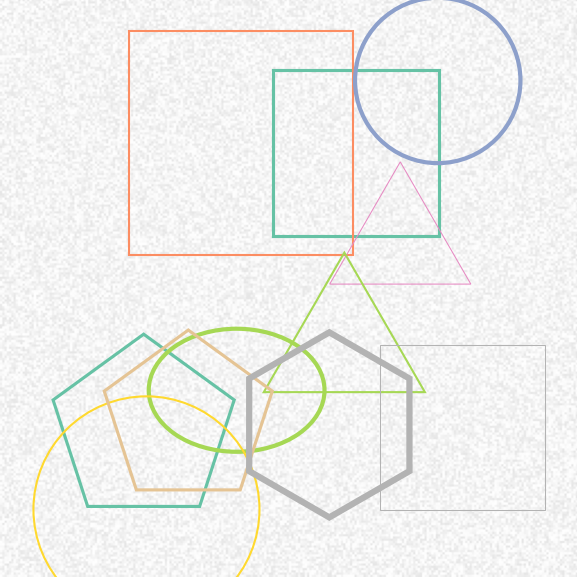[{"shape": "pentagon", "thickness": 1.5, "radius": 0.82, "center": [0.249, 0.256]}, {"shape": "square", "thickness": 1.5, "radius": 0.72, "center": [0.616, 0.734]}, {"shape": "square", "thickness": 1, "radius": 0.97, "center": [0.418, 0.751]}, {"shape": "circle", "thickness": 2, "radius": 0.72, "center": [0.758, 0.86]}, {"shape": "triangle", "thickness": 0.5, "radius": 0.71, "center": [0.693, 0.578]}, {"shape": "oval", "thickness": 2, "radius": 0.76, "center": [0.41, 0.323]}, {"shape": "triangle", "thickness": 1, "radius": 0.81, "center": [0.596, 0.401]}, {"shape": "circle", "thickness": 1, "radius": 0.98, "center": [0.254, 0.117]}, {"shape": "pentagon", "thickness": 1.5, "radius": 0.76, "center": [0.326, 0.275]}, {"shape": "hexagon", "thickness": 3, "radius": 0.8, "center": [0.57, 0.263]}, {"shape": "square", "thickness": 0.5, "radius": 0.72, "center": [0.801, 0.259]}]